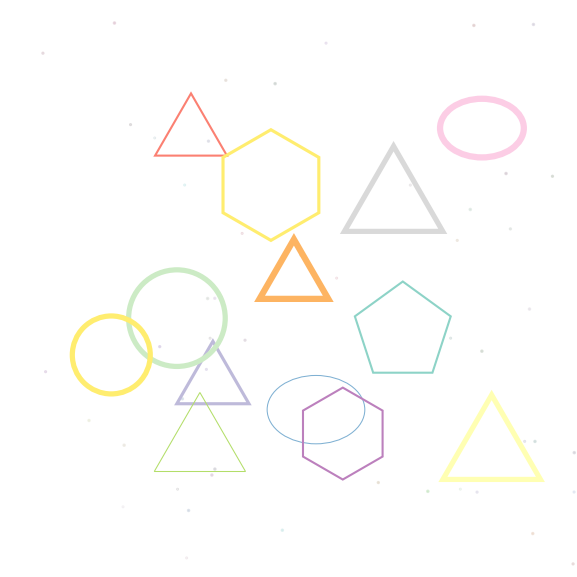[{"shape": "pentagon", "thickness": 1, "radius": 0.44, "center": [0.697, 0.424]}, {"shape": "triangle", "thickness": 2.5, "radius": 0.49, "center": [0.851, 0.218]}, {"shape": "triangle", "thickness": 1.5, "radius": 0.36, "center": [0.369, 0.336]}, {"shape": "triangle", "thickness": 1, "radius": 0.36, "center": [0.331, 0.766]}, {"shape": "oval", "thickness": 0.5, "radius": 0.42, "center": [0.547, 0.29]}, {"shape": "triangle", "thickness": 3, "radius": 0.34, "center": [0.509, 0.516]}, {"shape": "triangle", "thickness": 0.5, "radius": 0.46, "center": [0.346, 0.228]}, {"shape": "oval", "thickness": 3, "radius": 0.36, "center": [0.835, 0.777]}, {"shape": "triangle", "thickness": 2.5, "radius": 0.49, "center": [0.682, 0.648]}, {"shape": "hexagon", "thickness": 1, "radius": 0.4, "center": [0.594, 0.248]}, {"shape": "circle", "thickness": 2.5, "radius": 0.42, "center": [0.306, 0.448]}, {"shape": "circle", "thickness": 2.5, "radius": 0.34, "center": [0.193, 0.385]}, {"shape": "hexagon", "thickness": 1.5, "radius": 0.48, "center": [0.469, 0.679]}]